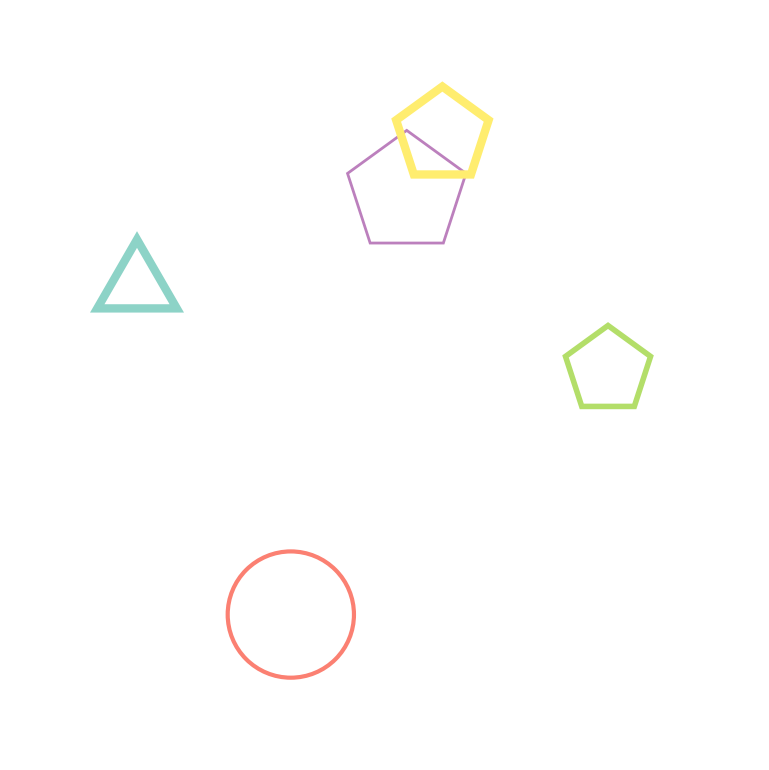[{"shape": "triangle", "thickness": 3, "radius": 0.3, "center": [0.178, 0.629]}, {"shape": "circle", "thickness": 1.5, "radius": 0.41, "center": [0.378, 0.202]}, {"shape": "pentagon", "thickness": 2, "radius": 0.29, "center": [0.79, 0.519]}, {"shape": "pentagon", "thickness": 1, "radius": 0.4, "center": [0.528, 0.75]}, {"shape": "pentagon", "thickness": 3, "radius": 0.32, "center": [0.575, 0.824]}]